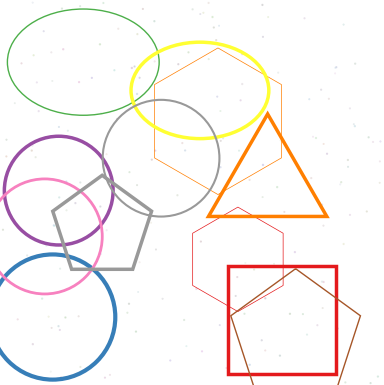[{"shape": "hexagon", "thickness": 0.5, "radius": 0.68, "center": [0.618, 0.326]}, {"shape": "square", "thickness": 2.5, "radius": 0.7, "center": [0.733, 0.17]}, {"shape": "circle", "thickness": 3, "radius": 0.81, "center": [0.137, 0.177]}, {"shape": "oval", "thickness": 1, "radius": 0.99, "center": [0.216, 0.839]}, {"shape": "circle", "thickness": 2.5, "radius": 0.71, "center": [0.153, 0.505]}, {"shape": "triangle", "thickness": 2.5, "radius": 0.89, "center": [0.695, 0.526]}, {"shape": "hexagon", "thickness": 0.5, "radius": 0.95, "center": [0.566, 0.685]}, {"shape": "oval", "thickness": 2.5, "radius": 0.89, "center": [0.519, 0.765]}, {"shape": "pentagon", "thickness": 1, "radius": 0.89, "center": [0.768, 0.125]}, {"shape": "circle", "thickness": 2, "radius": 0.75, "center": [0.116, 0.386]}, {"shape": "pentagon", "thickness": 2.5, "radius": 0.67, "center": [0.265, 0.41]}, {"shape": "circle", "thickness": 1.5, "radius": 0.76, "center": [0.418, 0.589]}]